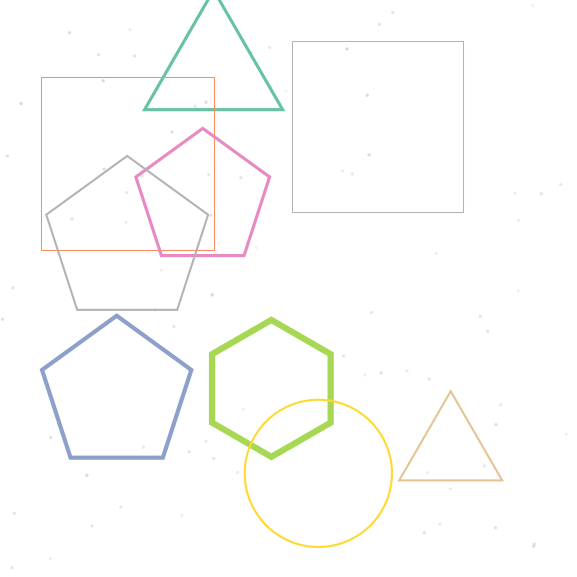[{"shape": "triangle", "thickness": 1.5, "radius": 0.69, "center": [0.37, 0.878]}, {"shape": "square", "thickness": 0.5, "radius": 0.75, "center": [0.221, 0.716]}, {"shape": "pentagon", "thickness": 2, "radius": 0.68, "center": [0.202, 0.317]}, {"shape": "pentagon", "thickness": 1.5, "radius": 0.61, "center": [0.351, 0.655]}, {"shape": "hexagon", "thickness": 3, "radius": 0.59, "center": [0.47, 0.327]}, {"shape": "circle", "thickness": 1, "radius": 0.64, "center": [0.551, 0.179]}, {"shape": "triangle", "thickness": 1, "radius": 0.51, "center": [0.78, 0.219]}, {"shape": "square", "thickness": 0.5, "radius": 0.74, "center": [0.654, 0.78]}, {"shape": "pentagon", "thickness": 1, "radius": 0.74, "center": [0.22, 0.582]}]